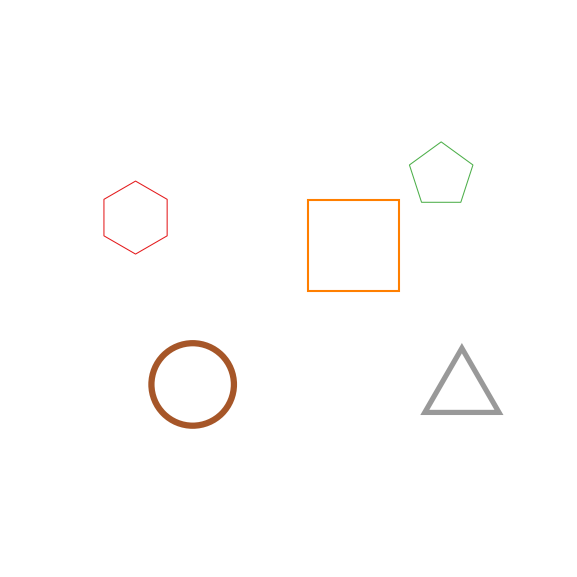[{"shape": "hexagon", "thickness": 0.5, "radius": 0.32, "center": [0.235, 0.622]}, {"shape": "pentagon", "thickness": 0.5, "radius": 0.29, "center": [0.764, 0.696]}, {"shape": "square", "thickness": 1, "radius": 0.39, "center": [0.612, 0.574]}, {"shape": "circle", "thickness": 3, "radius": 0.36, "center": [0.334, 0.333]}, {"shape": "triangle", "thickness": 2.5, "radius": 0.37, "center": [0.8, 0.322]}]